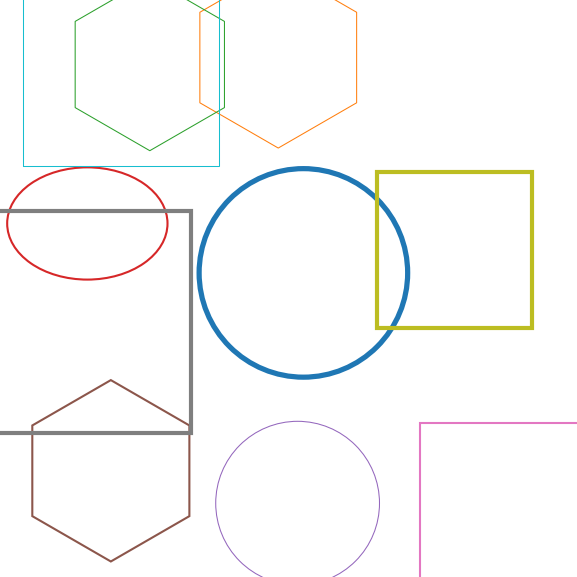[{"shape": "circle", "thickness": 2.5, "radius": 0.9, "center": [0.525, 0.527]}, {"shape": "hexagon", "thickness": 0.5, "radius": 0.78, "center": [0.482, 0.9]}, {"shape": "hexagon", "thickness": 0.5, "radius": 0.75, "center": [0.259, 0.887]}, {"shape": "oval", "thickness": 1, "radius": 0.69, "center": [0.151, 0.612]}, {"shape": "circle", "thickness": 0.5, "radius": 0.71, "center": [0.515, 0.128]}, {"shape": "hexagon", "thickness": 1, "radius": 0.79, "center": [0.192, 0.184]}, {"shape": "square", "thickness": 1, "radius": 0.7, "center": [0.867, 0.127]}, {"shape": "square", "thickness": 2, "radius": 0.96, "center": [0.138, 0.442]}, {"shape": "square", "thickness": 2, "radius": 0.67, "center": [0.787, 0.566]}, {"shape": "square", "thickness": 0.5, "radius": 0.85, "center": [0.209, 0.882]}]